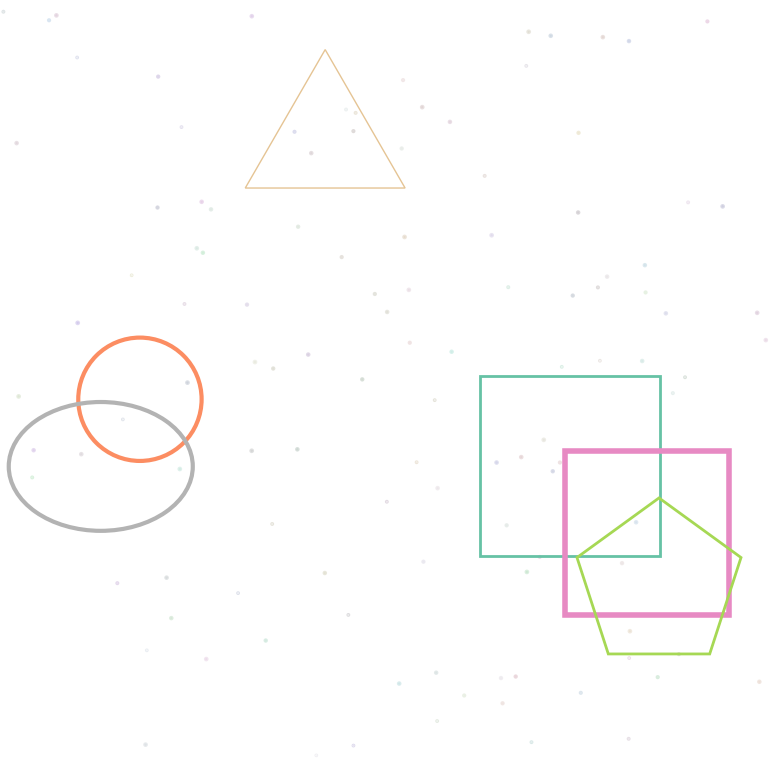[{"shape": "square", "thickness": 1, "radius": 0.59, "center": [0.74, 0.395]}, {"shape": "circle", "thickness": 1.5, "radius": 0.4, "center": [0.182, 0.481]}, {"shape": "square", "thickness": 2, "radius": 0.53, "center": [0.84, 0.307]}, {"shape": "pentagon", "thickness": 1, "radius": 0.56, "center": [0.856, 0.241]}, {"shape": "triangle", "thickness": 0.5, "radius": 0.6, "center": [0.422, 0.816]}, {"shape": "oval", "thickness": 1.5, "radius": 0.6, "center": [0.131, 0.394]}]